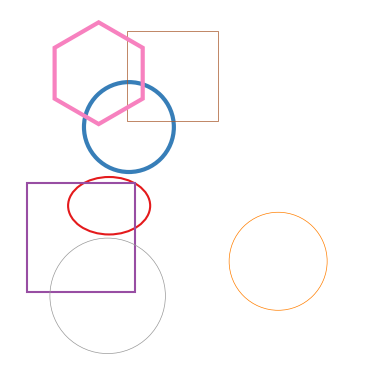[{"shape": "oval", "thickness": 1.5, "radius": 0.53, "center": [0.283, 0.466]}, {"shape": "circle", "thickness": 3, "radius": 0.58, "center": [0.335, 0.67]}, {"shape": "square", "thickness": 1.5, "radius": 0.71, "center": [0.211, 0.383]}, {"shape": "circle", "thickness": 0.5, "radius": 0.64, "center": [0.722, 0.321]}, {"shape": "square", "thickness": 0.5, "radius": 0.59, "center": [0.449, 0.802]}, {"shape": "hexagon", "thickness": 3, "radius": 0.66, "center": [0.256, 0.81]}, {"shape": "circle", "thickness": 0.5, "radius": 0.75, "center": [0.28, 0.232]}]